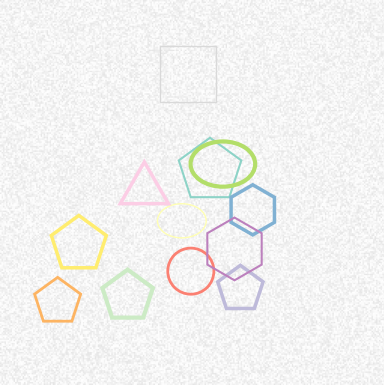[{"shape": "pentagon", "thickness": 1.5, "radius": 0.43, "center": [0.546, 0.557]}, {"shape": "oval", "thickness": 1, "radius": 0.32, "center": [0.472, 0.427]}, {"shape": "pentagon", "thickness": 2.5, "radius": 0.31, "center": [0.624, 0.249]}, {"shape": "circle", "thickness": 2, "radius": 0.3, "center": [0.496, 0.296]}, {"shape": "hexagon", "thickness": 2.5, "radius": 0.33, "center": [0.657, 0.455]}, {"shape": "pentagon", "thickness": 2, "radius": 0.31, "center": [0.15, 0.217]}, {"shape": "oval", "thickness": 3, "radius": 0.42, "center": [0.579, 0.574]}, {"shape": "triangle", "thickness": 2.5, "radius": 0.36, "center": [0.375, 0.507]}, {"shape": "square", "thickness": 1, "radius": 0.37, "center": [0.489, 0.808]}, {"shape": "hexagon", "thickness": 1.5, "radius": 0.41, "center": [0.609, 0.353]}, {"shape": "pentagon", "thickness": 3, "radius": 0.34, "center": [0.332, 0.231]}, {"shape": "pentagon", "thickness": 2.5, "radius": 0.38, "center": [0.205, 0.365]}]